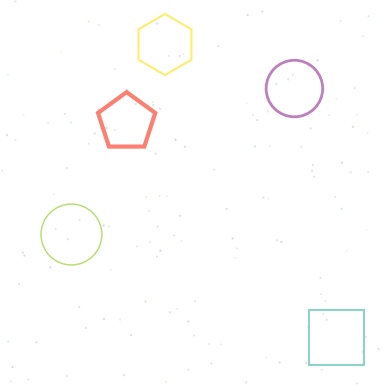[{"shape": "square", "thickness": 1.5, "radius": 0.36, "center": [0.874, 0.123]}, {"shape": "pentagon", "thickness": 3, "radius": 0.39, "center": [0.329, 0.683]}, {"shape": "circle", "thickness": 1, "radius": 0.4, "center": [0.186, 0.391]}, {"shape": "circle", "thickness": 2, "radius": 0.37, "center": [0.765, 0.77]}, {"shape": "hexagon", "thickness": 1.5, "radius": 0.4, "center": [0.428, 0.884]}]